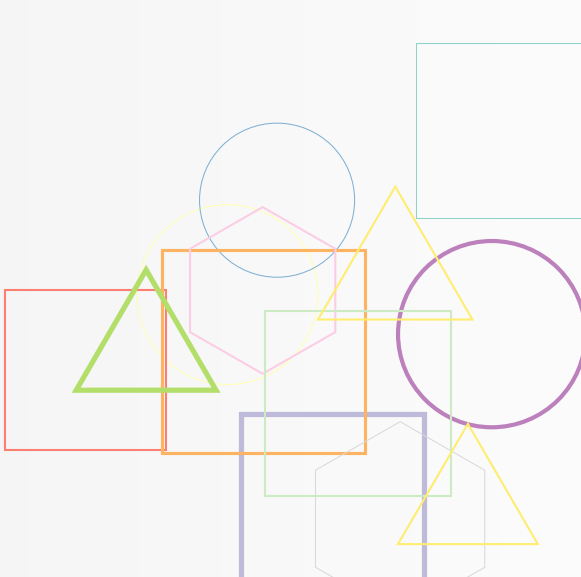[{"shape": "square", "thickness": 0.5, "radius": 0.76, "center": [0.867, 0.773]}, {"shape": "circle", "thickness": 0.5, "radius": 0.78, "center": [0.391, 0.489]}, {"shape": "square", "thickness": 2.5, "radius": 0.79, "center": [0.572, 0.124]}, {"shape": "square", "thickness": 1, "radius": 0.69, "center": [0.147, 0.358]}, {"shape": "circle", "thickness": 0.5, "radius": 0.67, "center": [0.477, 0.653]}, {"shape": "square", "thickness": 1.5, "radius": 0.88, "center": [0.453, 0.391]}, {"shape": "triangle", "thickness": 2.5, "radius": 0.69, "center": [0.251, 0.393]}, {"shape": "hexagon", "thickness": 1, "radius": 0.72, "center": [0.452, 0.496]}, {"shape": "hexagon", "thickness": 0.5, "radius": 0.84, "center": [0.688, 0.101]}, {"shape": "circle", "thickness": 2, "radius": 0.81, "center": [0.846, 0.421]}, {"shape": "square", "thickness": 1, "radius": 0.8, "center": [0.616, 0.301]}, {"shape": "triangle", "thickness": 1, "radius": 0.69, "center": [0.805, 0.126]}, {"shape": "triangle", "thickness": 1, "radius": 0.77, "center": [0.68, 0.523]}]